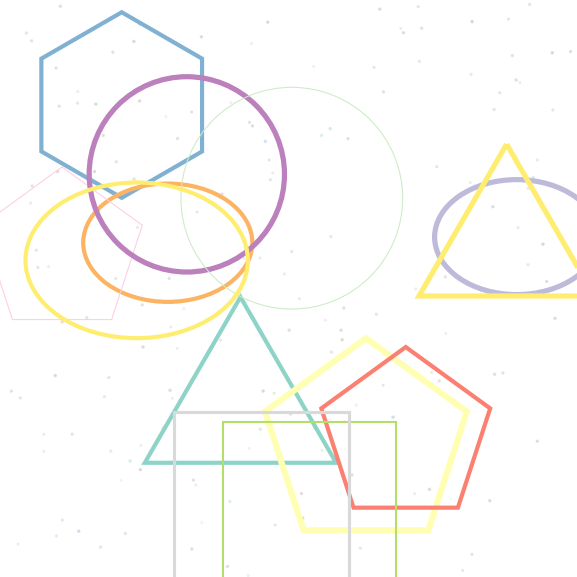[{"shape": "triangle", "thickness": 2, "radius": 0.96, "center": [0.416, 0.293]}, {"shape": "pentagon", "thickness": 3, "radius": 0.92, "center": [0.634, 0.23]}, {"shape": "oval", "thickness": 2.5, "radius": 0.71, "center": [0.895, 0.589]}, {"shape": "pentagon", "thickness": 2, "radius": 0.77, "center": [0.703, 0.244]}, {"shape": "hexagon", "thickness": 2, "radius": 0.8, "center": [0.211, 0.817]}, {"shape": "oval", "thickness": 2, "radius": 0.73, "center": [0.291, 0.579]}, {"shape": "square", "thickness": 1, "radius": 0.75, "center": [0.536, 0.118]}, {"shape": "pentagon", "thickness": 0.5, "radius": 0.73, "center": [0.107, 0.564]}, {"shape": "square", "thickness": 1.5, "radius": 0.76, "center": [0.453, 0.134]}, {"shape": "circle", "thickness": 2.5, "radius": 0.85, "center": [0.324, 0.697]}, {"shape": "circle", "thickness": 0.5, "radius": 0.96, "center": [0.505, 0.656]}, {"shape": "triangle", "thickness": 2.5, "radius": 0.88, "center": [0.877, 0.574]}, {"shape": "oval", "thickness": 2, "radius": 0.96, "center": [0.237, 0.548]}]